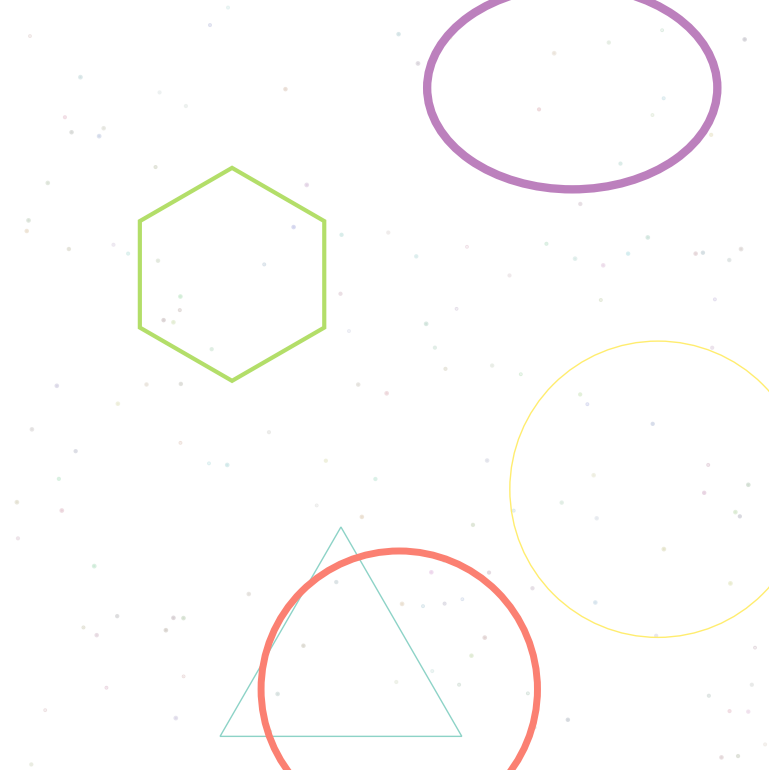[{"shape": "triangle", "thickness": 0.5, "radius": 0.91, "center": [0.443, 0.134]}, {"shape": "circle", "thickness": 2.5, "radius": 0.9, "center": [0.519, 0.105]}, {"shape": "hexagon", "thickness": 1.5, "radius": 0.69, "center": [0.301, 0.644]}, {"shape": "oval", "thickness": 3, "radius": 0.94, "center": [0.743, 0.886]}, {"shape": "circle", "thickness": 0.5, "radius": 0.96, "center": [0.855, 0.365]}]